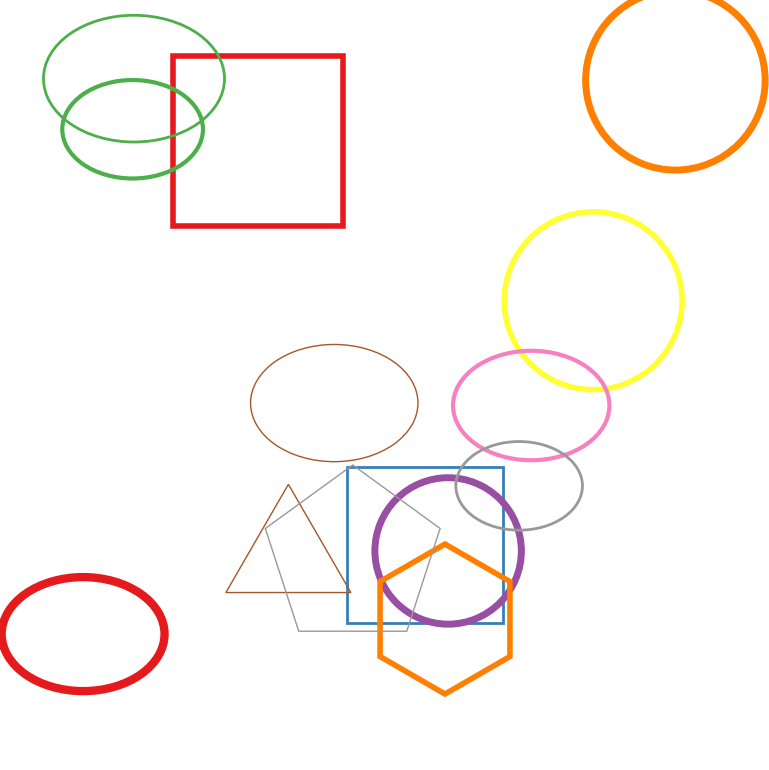[{"shape": "oval", "thickness": 3, "radius": 0.53, "center": [0.108, 0.176]}, {"shape": "square", "thickness": 2, "radius": 0.55, "center": [0.335, 0.817]}, {"shape": "square", "thickness": 1, "radius": 0.51, "center": [0.552, 0.292]}, {"shape": "oval", "thickness": 1, "radius": 0.59, "center": [0.174, 0.898]}, {"shape": "oval", "thickness": 1.5, "radius": 0.46, "center": [0.172, 0.832]}, {"shape": "circle", "thickness": 2.5, "radius": 0.48, "center": [0.582, 0.284]}, {"shape": "hexagon", "thickness": 2, "radius": 0.49, "center": [0.578, 0.196]}, {"shape": "circle", "thickness": 2.5, "radius": 0.58, "center": [0.877, 0.896]}, {"shape": "circle", "thickness": 2, "radius": 0.58, "center": [0.77, 0.609]}, {"shape": "triangle", "thickness": 0.5, "radius": 0.47, "center": [0.375, 0.277]}, {"shape": "oval", "thickness": 0.5, "radius": 0.54, "center": [0.434, 0.477]}, {"shape": "oval", "thickness": 1.5, "radius": 0.51, "center": [0.69, 0.473]}, {"shape": "oval", "thickness": 1, "radius": 0.41, "center": [0.674, 0.369]}, {"shape": "pentagon", "thickness": 0.5, "radius": 0.6, "center": [0.458, 0.277]}]